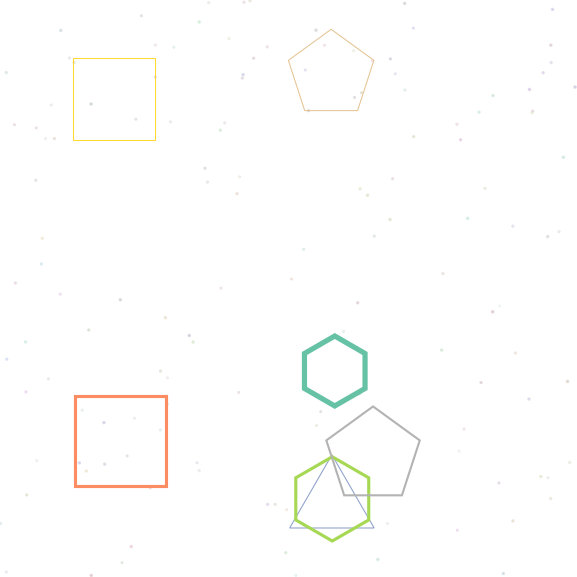[{"shape": "hexagon", "thickness": 2.5, "radius": 0.3, "center": [0.58, 0.357]}, {"shape": "square", "thickness": 1.5, "radius": 0.39, "center": [0.209, 0.236]}, {"shape": "triangle", "thickness": 0.5, "radius": 0.42, "center": [0.575, 0.127]}, {"shape": "hexagon", "thickness": 1.5, "radius": 0.36, "center": [0.575, 0.135]}, {"shape": "square", "thickness": 0.5, "radius": 0.35, "center": [0.197, 0.828]}, {"shape": "pentagon", "thickness": 0.5, "radius": 0.39, "center": [0.573, 0.871]}, {"shape": "pentagon", "thickness": 1, "radius": 0.43, "center": [0.646, 0.21]}]